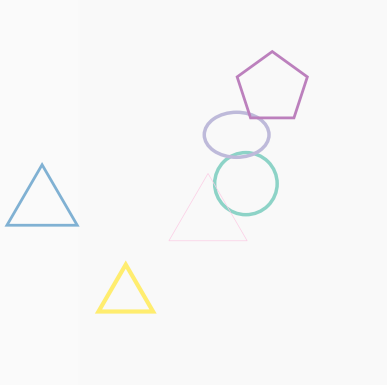[{"shape": "circle", "thickness": 2.5, "radius": 0.4, "center": [0.635, 0.523]}, {"shape": "oval", "thickness": 2.5, "radius": 0.42, "center": [0.611, 0.65]}, {"shape": "triangle", "thickness": 2, "radius": 0.52, "center": [0.109, 0.467]}, {"shape": "triangle", "thickness": 0.5, "radius": 0.58, "center": [0.537, 0.433]}, {"shape": "pentagon", "thickness": 2, "radius": 0.48, "center": [0.703, 0.771]}, {"shape": "triangle", "thickness": 3, "radius": 0.41, "center": [0.325, 0.232]}]